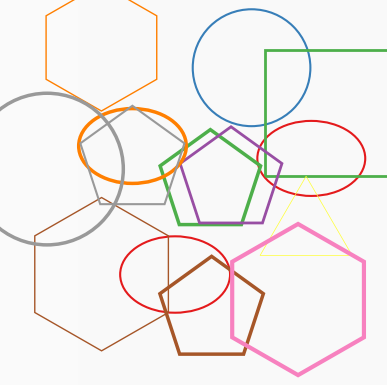[{"shape": "oval", "thickness": 1.5, "radius": 0.7, "center": [0.803, 0.589]}, {"shape": "oval", "thickness": 1.5, "radius": 0.71, "center": [0.452, 0.287]}, {"shape": "circle", "thickness": 1.5, "radius": 0.76, "center": [0.649, 0.824]}, {"shape": "square", "thickness": 2, "radius": 0.81, "center": [0.847, 0.707]}, {"shape": "pentagon", "thickness": 2.5, "radius": 0.68, "center": [0.543, 0.527]}, {"shape": "pentagon", "thickness": 2, "radius": 0.69, "center": [0.596, 0.533]}, {"shape": "hexagon", "thickness": 1, "radius": 0.82, "center": [0.262, 0.877]}, {"shape": "oval", "thickness": 2.5, "radius": 0.69, "center": [0.342, 0.621]}, {"shape": "triangle", "thickness": 0.5, "radius": 0.69, "center": [0.79, 0.405]}, {"shape": "hexagon", "thickness": 1, "radius": 1.0, "center": [0.262, 0.288]}, {"shape": "pentagon", "thickness": 2.5, "radius": 0.7, "center": [0.546, 0.194]}, {"shape": "hexagon", "thickness": 3, "radius": 0.98, "center": [0.769, 0.222]}, {"shape": "circle", "thickness": 2.5, "radius": 0.98, "center": [0.121, 0.561]}, {"shape": "pentagon", "thickness": 1.5, "radius": 0.71, "center": [0.342, 0.584]}]